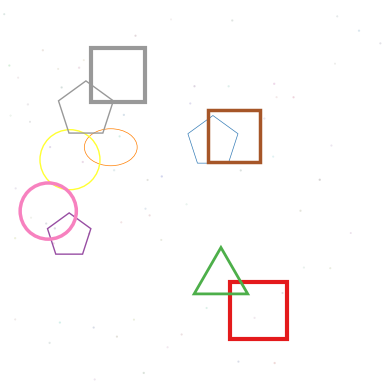[{"shape": "square", "thickness": 3, "radius": 0.37, "center": [0.671, 0.194]}, {"shape": "pentagon", "thickness": 0.5, "radius": 0.34, "center": [0.553, 0.632]}, {"shape": "triangle", "thickness": 2, "radius": 0.4, "center": [0.574, 0.277]}, {"shape": "pentagon", "thickness": 1, "radius": 0.3, "center": [0.18, 0.388]}, {"shape": "oval", "thickness": 0.5, "radius": 0.34, "center": [0.288, 0.618]}, {"shape": "circle", "thickness": 1, "radius": 0.39, "center": [0.182, 0.585]}, {"shape": "square", "thickness": 2.5, "radius": 0.34, "center": [0.607, 0.647]}, {"shape": "circle", "thickness": 2.5, "radius": 0.36, "center": [0.125, 0.452]}, {"shape": "pentagon", "thickness": 1, "radius": 0.37, "center": [0.223, 0.715]}, {"shape": "square", "thickness": 3, "radius": 0.35, "center": [0.306, 0.805]}]